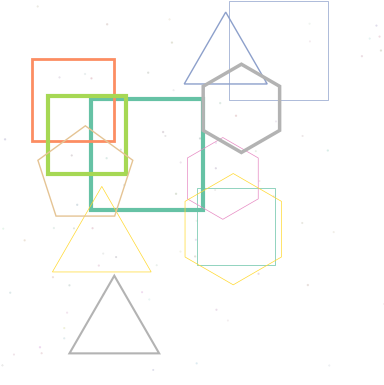[{"shape": "square", "thickness": 0.5, "radius": 0.5, "center": [0.613, 0.412]}, {"shape": "square", "thickness": 3, "radius": 0.73, "center": [0.382, 0.599]}, {"shape": "square", "thickness": 2, "radius": 0.53, "center": [0.19, 0.741]}, {"shape": "square", "thickness": 0.5, "radius": 0.64, "center": [0.723, 0.869]}, {"shape": "triangle", "thickness": 1, "radius": 0.62, "center": [0.586, 0.844]}, {"shape": "hexagon", "thickness": 0.5, "radius": 0.53, "center": [0.579, 0.537]}, {"shape": "square", "thickness": 3, "radius": 0.51, "center": [0.227, 0.649]}, {"shape": "hexagon", "thickness": 0.5, "radius": 0.72, "center": [0.606, 0.405]}, {"shape": "triangle", "thickness": 0.5, "radius": 0.74, "center": [0.264, 0.368]}, {"shape": "pentagon", "thickness": 1, "radius": 0.65, "center": [0.222, 0.544]}, {"shape": "triangle", "thickness": 1.5, "radius": 0.67, "center": [0.297, 0.149]}, {"shape": "hexagon", "thickness": 2.5, "radius": 0.57, "center": [0.627, 0.719]}]